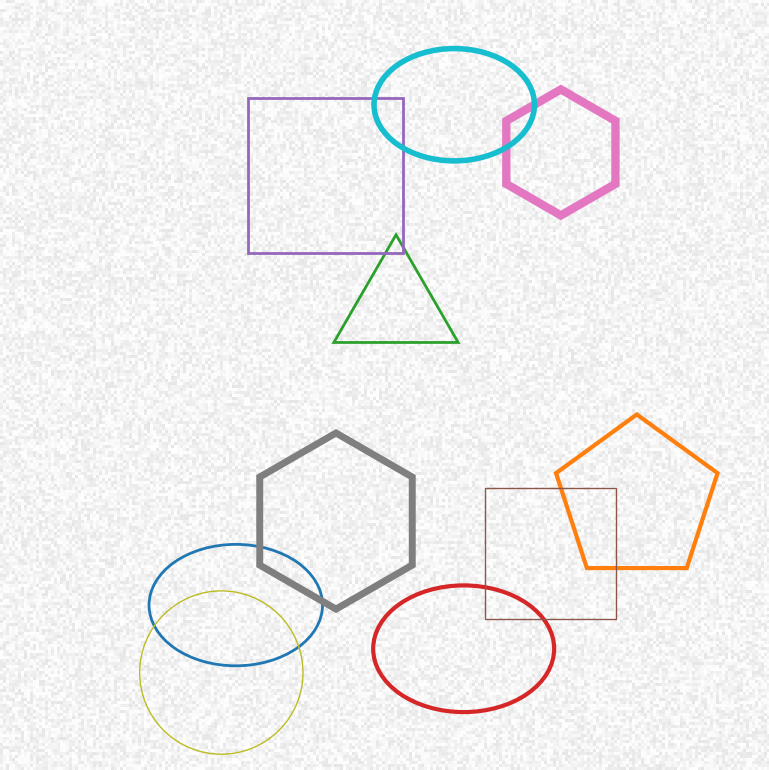[{"shape": "oval", "thickness": 1, "radius": 0.56, "center": [0.306, 0.214]}, {"shape": "pentagon", "thickness": 1.5, "radius": 0.55, "center": [0.827, 0.351]}, {"shape": "triangle", "thickness": 1, "radius": 0.47, "center": [0.514, 0.602]}, {"shape": "oval", "thickness": 1.5, "radius": 0.59, "center": [0.602, 0.157]}, {"shape": "square", "thickness": 1, "radius": 0.5, "center": [0.423, 0.772]}, {"shape": "square", "thickness": 0.5, "radius": 0.43, "center": [0.714, 0.281]}, {"shape": "hexagon", "thickness": 3, "radius": 0.41, "center": [0.728, 0.802]}, {"shape": "hexagon", "thickness": 2.5, "radius": 0.57, "center": [0.436, 0.323]}, {"shape": "circle", "thickness": 0.5, "radius": 0.53, "center": [0.287, 0.127]}, {"shape": "oval", "thickness": 2, "radius": 0.52, "center": [0.59, 0.864]}]